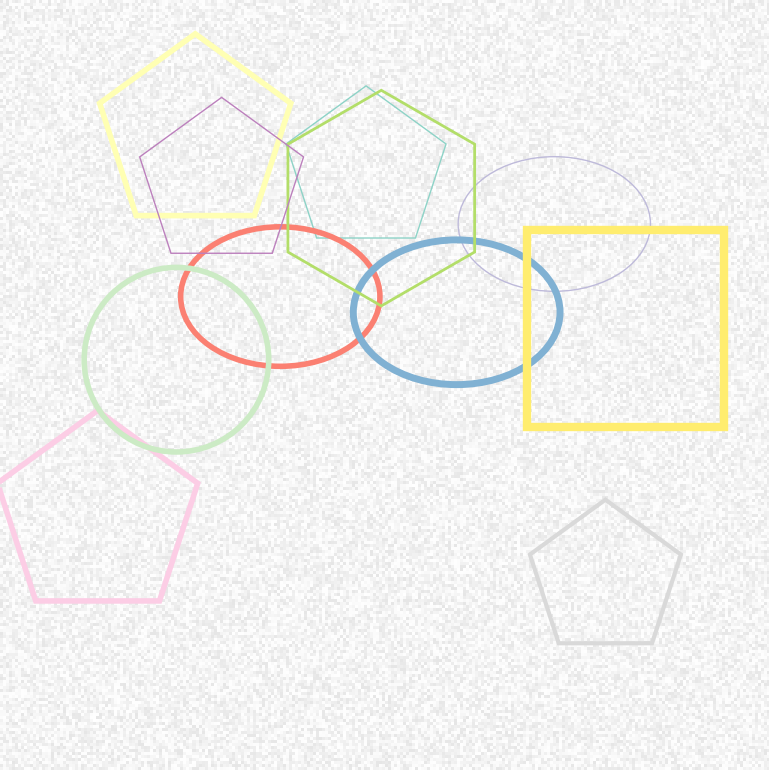[{"shape": "pentagon", "thickness": 0.5, "radius": 0.55, "center": [0.475, 0.779]}, {"shape": "pentagon", "thickness": 2, "radius": 0.65, "center": [0.254, 0.826]}, {"shape": "oval", "thickness": 0.5, "radius": 0.62, "center": [0.72, 0.709]}, {"shape": "oval", "thickness": 2, "radius": 0.65, "center": [0.364, 0.615]}, {"shape": "oval", "thickness": 2.5, "radius": 0.67, "center": [0.593, 0.594]}, {"shape": "hexagon", "thickness": 1, "radius": 0.7, "center": [0.495, 0.743]}, {"shape": "pentagon", "thickness": 2, "radius": 0.68, "center": [0.127, 0.33]}, {"shape": "pentagon", "thickness": 1.5, "radius": 0.52, "center": [0.786, 0.248]}, {"shape": "pentagon", "thickness": 0.5, "radius": 0.56, "center": [0.288, 0.762]}, {"shape": "circle", "thickness": 2, "radius": 0.6, "center": [0.229, 0.533]}, {"shape": "square", "thickness": 3, "radius": 0.64, "center": [0.812, 0.573]}]